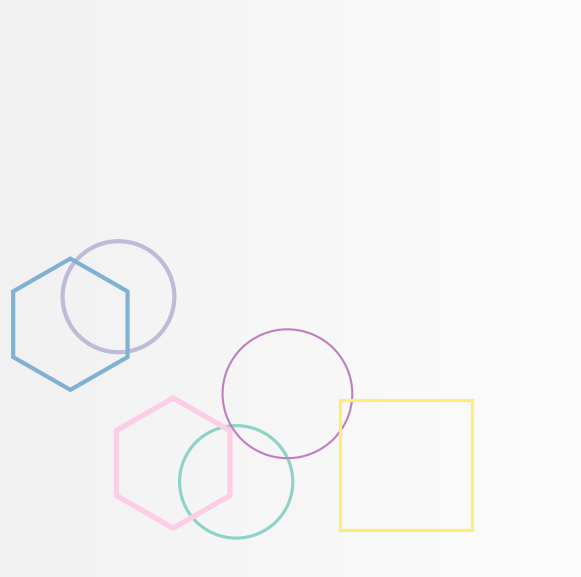[{"shape": "circle", "thickness": 1.5, "radius": 0.49, "center": [0.406, 0.165]}, {"shape": "circle", "thickness": 2, "radius": 0.48, "center": [0.204, 0.485]}, {"shape": "hexagon", "thickness": 2, "radius": 0.57, "center": [0.121, 0.438]}, {"shape": "hexagon", "thickness": 2.5, "radius": 0.56, "center": [0.298, 0.197]}, {"shape": "circle", "thickness": 1, "radius": 0.56, "center": [0.494, 0.317]}, {"shape": "square", "thickness": 1.5, "radius": 0.57, "center": [0.698, 0.194]}]